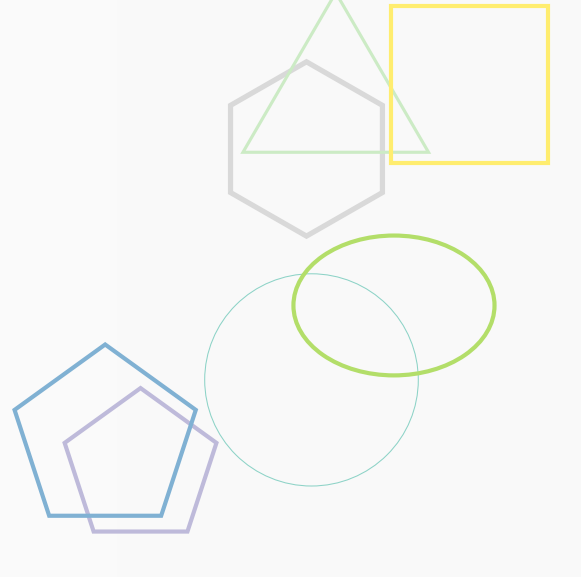[{"shape": "circle", "thickness": 0.5, "radius": 0.92, "center": [0.536, 0.341]}, {"shape": "pentagon", "thickness": 2, "radius": 0.69, "center": [0.242, 0.19]}, {"shape": "pentagon", "thickness": 2, "radius": 0.82, "center": [0.181, 0.239]}, {"shape": "oval", "thickness": 2, "radius": 0.86, "center": [0.678, 0.47]}, {"shape": "hexagon", "thickness": 2.5, "radius": 0.75, "center": [0.527, 0.741]}, {"shape": "triangle", "thickness": 1.5, "radius": 0.92, "center": [0.578, 0.828]}, {"shape": "square", "thickness": 2, "radius": 0.68, "center": [0.808, 0.852]}]